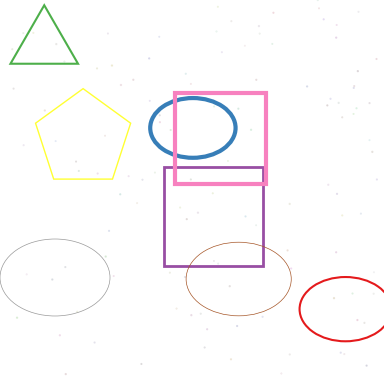[{"shape": "oval", "thickness": 1.5, "radius": 0.6, "center": [0.897, 0.197]}, {"shape": "oval", "thickness": 3, "radius": 0.55, "center": [0.501, 0.668]}, {"shape": "triangle", "thickness": 1.5, "radius": 0.51, "center": [0.115, 0.885]}, {"shape": "square", "thickness": 2, "radius": 0.65, "center": [0.554, 0.438]}, {"shape": "pentagon", "thickness": 1, "radius": 0.65, "center": [0.216, 0.64]}, {"shape": "oval", "thickness": 0.5, "radius": 0.68, "center": [0.62, 0.275]}, {"shape": "square", "thickness": 3, "radius": 0.59, "center": [0.572, 0.64]}, {"shape": "oval", "thickness": 0.5, "radius": 0.71, "center": [0.143, 0.279]}]